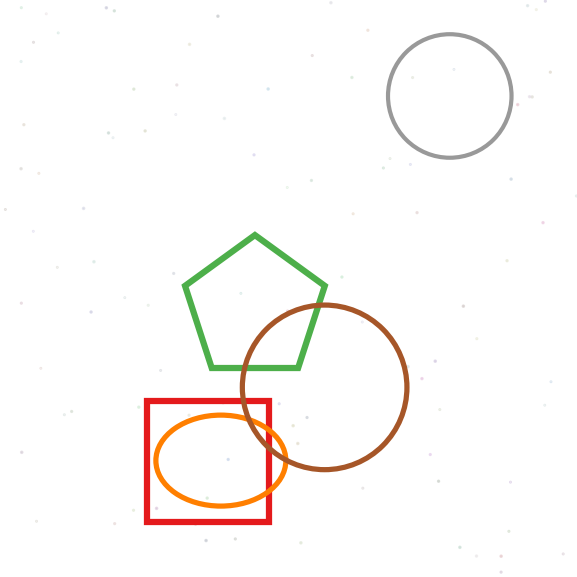[{"shape": "square", "thickness": 3, "radius": 0.53, "center": [0.36, 0.2]}, {"shape": "pentagon", "thickness": 3, "radius": 0.64, "center": [0.441, 0.465]}, {"shape": "oval", "thickness": 2.5, "radius": 0.56, "center": [0.382, 0.202]}, {"shape": "circle", "thickness": 2.5, "radius": 0.71, "center": [0.562, 0.328]}, {"shape": "circle", "thickness": 2, "radius": 0.53, "center": [0.779, 0.833]}]